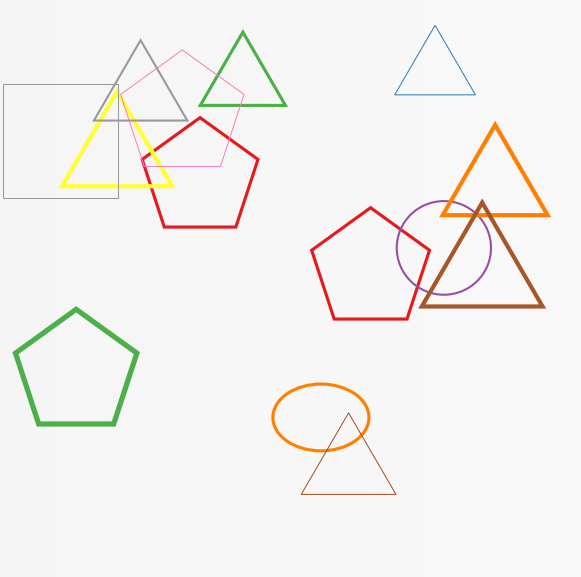[{"shape": "pentagon", "thickness": 1.5, "radius": 0.53, "center": [0.638, 0.533]}, {"shape": "pentagon", "thickness": 1.5, "radius": 0.52, "center": [0.344, 0.691]}, {"shape": "triangle", "thickness": 0.5, "radius": 0.4, "center": [0.748, 0.875]}, {"shape": "triangle", "thickness": 1.5, "radius": 0.42, "center": [0.418, 0.859]}, {"shape": "pentagon", "thickness": 2.5, "radius": 0.55, "center": [0.131, 0.354]}, {"shape": "circle", "thickness": 1, "radius": 0.41, "center": [0.764, 0.57]}, {"shape": "triangle", "thickness": 2, "radius": 0.52, "center": [0.852, 0.679]}, {"shape": "oval", "thickness": 1.5, "radius": 0.41, "center": [0.552, 0.276]}, {"shape": "triangle", "thickness": 2, "radius": 0.55, "center": [0.201, 0.731]}, {"shape": "triangle", "thickness": 2, "radius": 0.6, "center": [0.83, 0.528]}, {"shape": "triangle", "thickness": 0.5, "radius": 0.47, "center": [0.6, 0.19]}, {"shape": "pentagon", "thickness": 0.5, "radius": 0.56, "center": [0.314, 0.801]}, {"shape": "triangle", "thickness": 1, "radius": 0.46, "center": [0.242, 0.837]}, {"shape": "square", "thickness": 0.5, "radius": 0.49, "center": [0.103, 0.754]}]